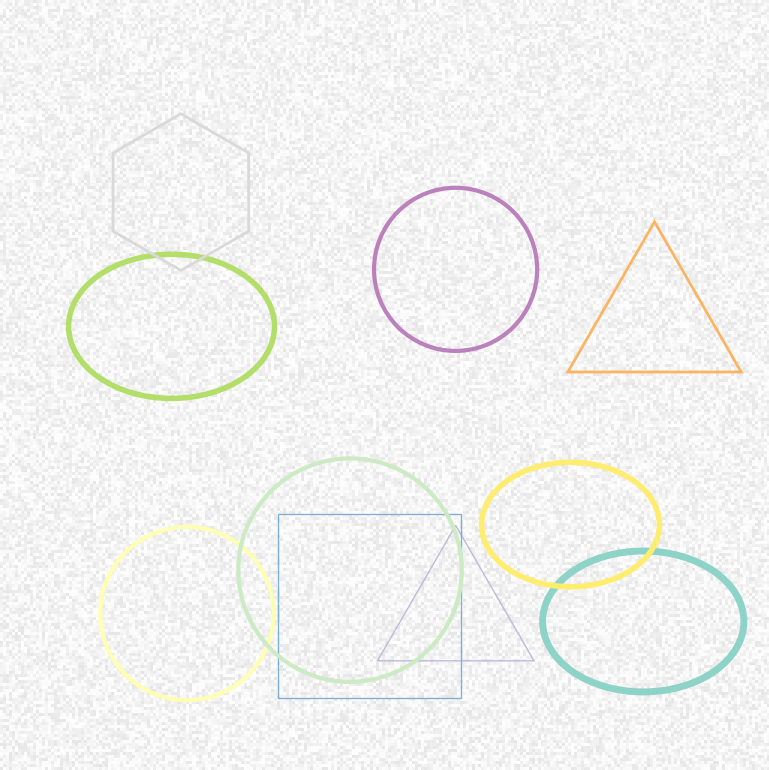[{"shape": "oval", "thickness": 2.5, "radius": 0.65, "center": [0.835, 0.193]}, {"shape": "circle", "thickness": 1.5, "radius": 0.56, "center": [0.243, 0.203]}, {"shape": "triangle", "thickness": 0.5, "radius": 0.59, "center": [0.592, 0.2]}, {"shape": "square", "thickness": 0.5, "radius": 0.6, "center": [0.48, 0.213]}, {"shape": "triangle", "thickness": 1, "radius": 0.65, "center": [0.85, 0.582]}, {"shape": "oval", "thickness": 2, "radius": 0.67, "center": [0.223, 0.576]}, {"shape": "hexagon", "thickness": 1, "radius": 0.51, "center": [0.235, 0.751]}, {"shape": "circle", "thickness": 1.5, "radius": 0.53, "center": [0.592, 0.65]}, {"shape": "circle", "thickness": 1.5, "radius": 0.73, "center": [0.455, 0.26]}, {"shape": "oval", "thickness": 2, "radius": 0.58, "center": [0.741, 0.319]}]